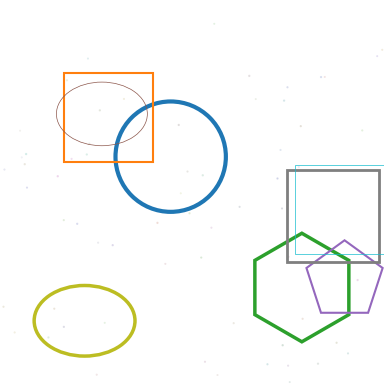[{"shape": "circle", "thickness": 3, "radius": 0.72, "center": [0.443, 0.593]}, {"shape": "square", "thickness": 1.5, "radius": 0.58, "center": [0.282, 0.694]}, {"shape": "hexagon", "thickness": 2.5, "radius": 0.7, "center": [0.784, 0.253]}, {"shape": "pentagon", "thickness": 1.5, "radius": 0.52, "center": [0.895, 0.272]}, {"shape": "oval", "thickness": 0.5, "radius": 0.59, "center": [0.265, 0.704]}, {"shape": "square", "thickness": 2, "radius": 0.6, "center": [0.864, 0.44]}, {"shape": "oval", "thickness": 2.5, "radius": 0.65, "center": [0.22, 0.167]}, {"shape": "square", "thickness": 0.5, "radius": 0.58, "center": [0.881, 0.455]}]